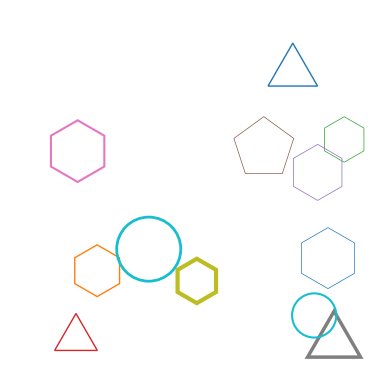[{"shape": "triangle", "thickness": 1, "radius": 0.37, "center": [0.76, 0.814]}, {"shape": "hexagon", "thickness": 0.5, "radius": 0.4, "center": [0.852, 0.33]}, {"shape": "hexagon", "thickness": 1, "radius": 0.34, "center": [0.252, 0.297]}, {"shape": "hexagon", "thickness": 0.5, "radius": 0.3, "center": [0.894, 0.638]}, {"shape": "triangle", "thickness": 1, "radius": 0.32, "center": [0.197, 0.122]}, {"shape": "hexagon", "thickness": 0.5, "radius": 0.36, "center": [0.825, 0.552]}, {"shape": "pentagon", "thickness": 0.5, "radius": 0.41, "center": [0.685, 0.615]}, {"shape": "hexagon", "thickness": 1.5, "radius": 0.4, "center": [0.202, 0.607]}, {"shape": "triangle", "thickness": 2.5, "radius": 0.4, "center": [0.868, 0.112]}, {"shape": "hexagon", "thickness": 3, "radius": 0.29, "center": [0.511, 0.27]}, {"shape": "circle", "thickness": 1.5, "radius": 0.29, "center": [0.816, 0.181]}, {"shape": "circle", "thickness": 2, "radius": 0.42, "center": [0.386, 0.353]}]